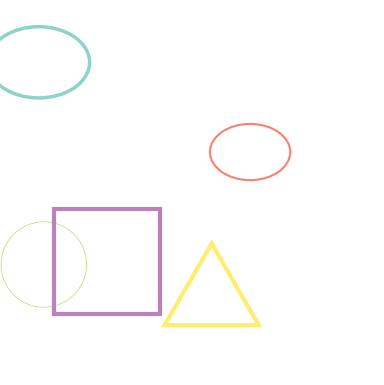[{"shape": "oval", "thickness": 2.5, "radius": 0.66, "center": [0.101, 0.838]}, {"shape": "oval", "thickness": 1.5, "radius": 0.52, "center": [0.65, 0.605]}, {"shape": "circle", "thickness": 0.5, "radius": 0.55, "center": [0.114, 0.313]}, {"shape": "square", "thickness": 3, "radius": 0.68, "center": [0.278, 0.321]}, {"shape": "triangle", "thickness": 3, "radius": 0.71, "center": [0.55, 0.226]}]